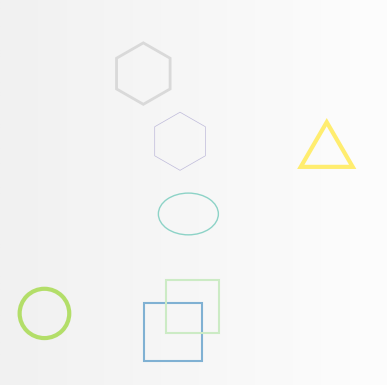[{"shape": "oval", "thickness": 1, "radius": 0.39, "center": [0.486, 0.444]}, {"shape": "hexagon", "thickness": 0.5, "radius": 0.38, "center": [0.465, 0.633]}, {"shape": "square", "thickness": 1.5, "radius": 0.38, "center": [0.446, 0.138]}, {"shape": "circle", "thickness": 3, "radius": 0.32, "center": [0.115, 0.186]}, {"shape": "hexagon", "thickness": 2, "radius": 0.4, "center": [0.37, 0.809]}, {"shape": "square", "thickness": 1.5, "radius": 0.34, "center": [0.496, 0.203]}, {"shape": "triangle", "thickness": 3, "radius": 0.39, "center": [0.843, 0.605]}]